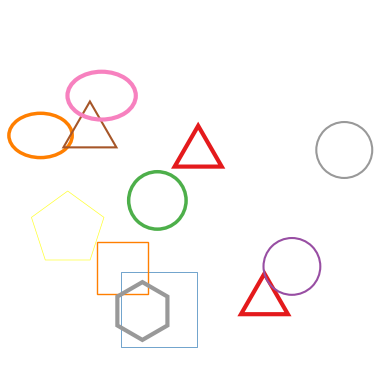[{"shape": "triangle", "thickness": 3, "radius": 0.35, "center": [0.515, 0.603]}, {"shape": "triangle", "thickness": 3, "radius": 0.35, "center": [0.687, 0.219]}, {"shape": "square", "thickness": 0.5, "radius": 0.49, "center": [0.413, 0.196]}, {"shape": "circle", "thickness": 2.5, "radius": 0.37, "center": [0.409, 0.479]}, {"shape": "circle", "thickness": 1.5, "radius": 0.37, "center": [0.758, 0.308]}, {"shape": "oval", "thickness": 2.5, "radius": 0.41, "center": [0.105, 0.648]}, {"shape": "square", "thickness": 1, "radius": 0.34, "center": [0.318, 0.305]}, {"shape": "pentagon", "thickness": 0.5, "radius": 0.5, "center": [0.176, 0.405]}, {"shape": "triangle", "thickness": 1.5, "radius": 0.4, "center": [0.234, 0.657]}, {"shape": "oval", "thickness": 3, "radius": 0.44, "center": [0.264, 0.752]}, {"shape": "circle", "thickness": 1.5, "radius": 0.36, "center": [0.894, 0.61]}, {"shape": "hexagon", "thickness": 3, "radius": 0.38, "center": [0.37, 0.192]}]